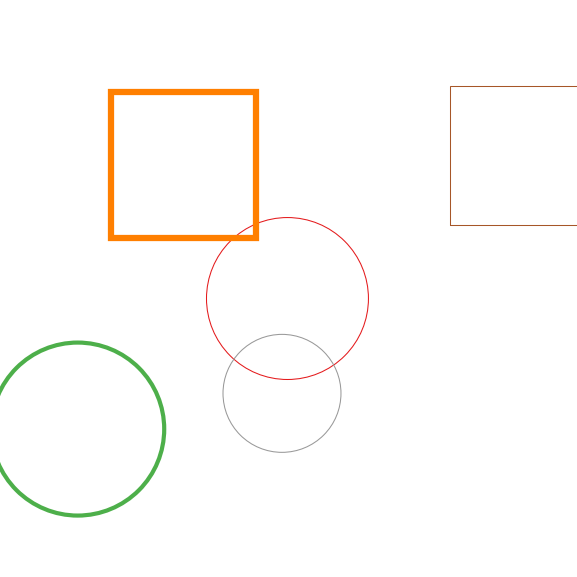[{"shape": "circle", "thickness": 0.5, "radius": 0.7, "center": [0.498, 0.482]}, {"shape": "circle", "thickness": 2, "radius": 0.75, "center": [0.135, 0.256]}, {"shape": "square", "thickness": 3, "radius": 0.63, "center": [0.318, 0.713]}, {"shape": "square", "thickness": 0.5, "radius": 0.6, "center": [0.9, 0.729]}, {"shape": "circle", "thickness": 0.5, "radius": 0.51, "center": [0.488, 0.318]}]